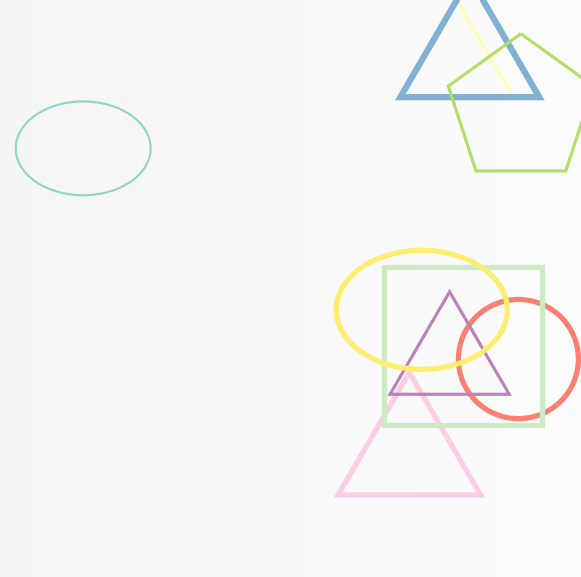[{"shape": "oval", "thickness": 1, "radius": 0.58, "center": [0.143, 0.742]}, {"shape": "triangle", "thickness": 1.5, "radius": 0.58, "center": [0.785, 0.886]}, {"shape": "circle", "thickness": 2.5, "radius": 0.52, "center": [0.892, 0.377]}, {"shape": "triangle", "thickness": 3, "radius": 0.69, "center": [0.808, 0.9]}, {"shape": "pentagon", "thickness": 1.5, "radius": 0.66, "center": [0.896, 0.809]}, {"shape": "triangle", "thickness": 2.5, "radius": 0.71, "center": [0.704, 0.213]}, {"shape": "triangle", "thickness": 1.5, "radius": 0.59, "center": [0.774, 0.376]}, {"shape": "square", "thickness": 2.5, "radius": 0.68, "center": [0.797, 0.4]}, {"shape": "oval", "thickness": 2.5, "radius": 0.74, "center": [0.726, 0.463]}]